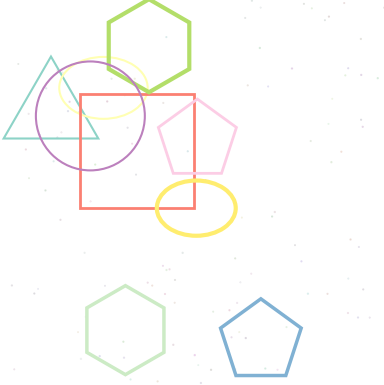[{"shape": "triangle", "thickness": 1.5, "radius": 0.71, "center": [0.132, 0.711]}, {"shape": "oval", "thickness": 1.5, "radius": 0.57, "center": [0.269, 0.772]}, {"shape": "square", "thickness": 2, "radius": 0.74, "center": [0.355, 0.607]}, {"shape": "pentagon", "thickness": 2.5, "radius": 0.55, "center": [0.678, 0.114]}, {"shape": "hexagon", "thickness": 3, "radius": 0.6, "center": [0.387, 0.881]}, {"shape": "pentagon", "thickness": 2, "radius": 0.53, "center": [0.513, 0.636]}, {"shape": "circle", "thickness": 1.5, "radius": 0.71, "center": [0.235, 0.699]}, {"shape": "hexagon", "thickness": 2.5, "radius": 0.58, "center": [0.326, 0.142]}, {"shape": "oval", "thickness": 3, "radius": 0.51, "center": [0.51, 0.459]}]